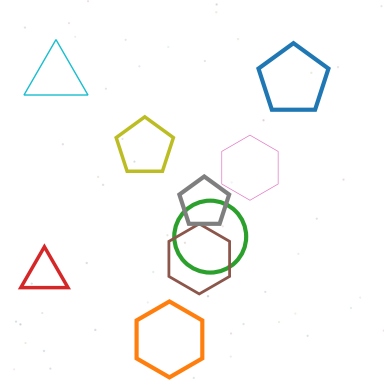[{"shape": "pentagon", "thickness": 3, "radius": 0.48, "center": [0.762, 0.792]}, {"shape": "hexagon", "thickness": 3, "radius": 0.49, "center": [0.44, 0.118]}, {"shape": "circle", "thickness": 3, "radius": 0.47, "center": [0.546, 0.385]}, {"shape": "triangle", "thickness": 2.5, "radius": 0.35, "center": [0.115, 0.288]}, {"shape": "hexagon", "thickness": 2, "radius": 0.46, "center": [0.518, 0.328]}, {"shape": "hexagon", "thickness": 0.5, "radius": 0.42, "center": [0.649, 0.564]}, {"shape": "pentagon", "thickness": 3, "radius": 0.34, "center": [0.531, 0.474]}, {"shape": "pentagon", "thickness": 2.5, "radius": 0.39, "center": [0.376, 0.618]}, {"shape": "triangle", "thickness": 1, "radius": 0.48, "center": [0.145, 0.801]}]